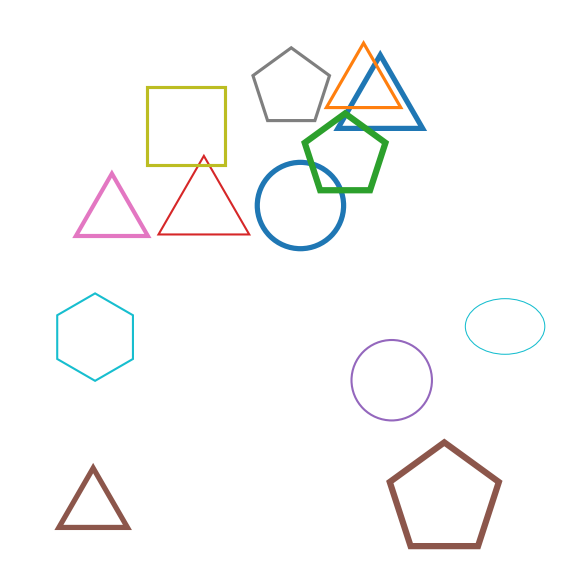[{"shape": "triangle", "thickness": 2.5, "radius": 0.42, "center": [0.658, 0.819]}, {"shape": "circle", "thickness": 2.5, "radius": 0.37, "center": [0.52, 0.643]}, {"shape": "triangle", "thickness": 1.5, "radius": 0.37, "center": [0.63, 0.85]}, {"shape": "pentagon", "thickness": 3, "radius": 0.37, "center": [0.598, 0.729]}, {"shape": "triangle", "thickness": 1, "radius": 0.45, "center": [0.353, 0.638]}, {"shape": "circle", "thickness": 1, "radius": 0.35, "center": [0.678, 0.341]}, {"shape": "triangle", "thickness": 2.5, "radius": 0.34, "center": [0.161, 0.12]}, {"shape": "pentagon", "thickness": 3, "radius": 0.5, "center": [0.769, 0.134]}, {"shape": "triangle", "thickness": 2, "radius": 0.36, "center": [0.194, 0.626]}, {"shape": "pentagon", "thickness": 1.5, "radius": 0.35, "center": [0.504, 0.847]}, {"shape": "square", "thickness": 1.5, "radius": 0.34, "center": [0.322, 0.78]}, {"shape": "hexagon", "thickness": 1, "radius": 0.38, "center": [0.165, 0.415]}, {"shape": "oval", "thickness": 0.5, "radius": 0.34, "center": [0.875, 0.434]}]